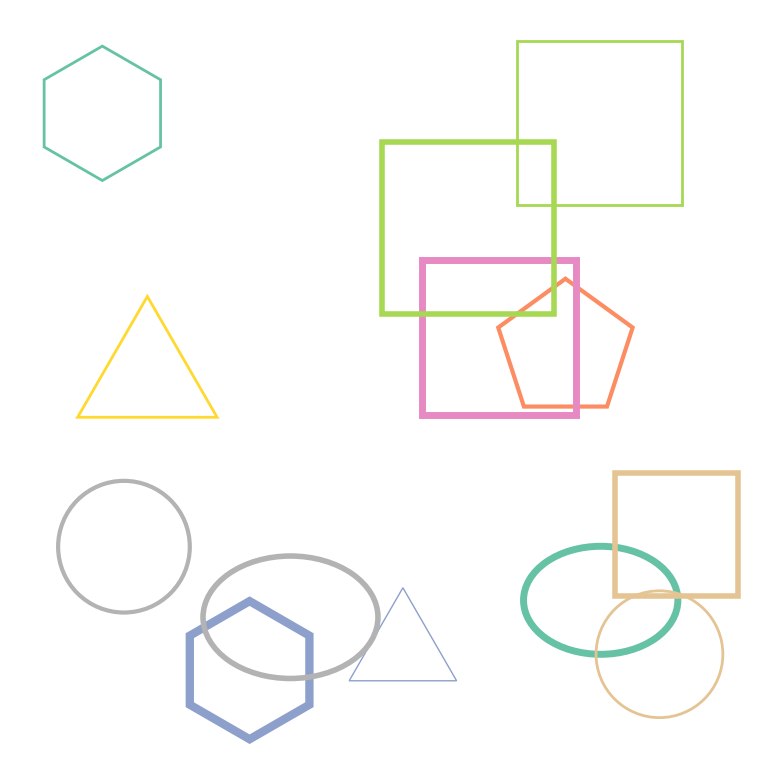[{"shape": "oval", "thickness": 2.5, "radius": 0.5, "center": [0.78, 0.22]}, {"shape": "hexagon", "thickness": 1, "radius": 0.44, "center": [0.133, 0.853]}, {"shape": "pentagon", "thickness": 1.5, "radius": 0.46, "center": [0.734, 0.546]}, {"shape": "hexagon", "thickness": 3, "radius": 0.45, "center": [0.324, 0.13]}, {"shape": "triangle", "thickness": 0.5, "radius": 0.4, "center": [0.523, 0.156]}, {"shape": "square", "thickness": 2.5, "radius": 0.5, "center": [0.649, 0.562]}, {"shape": "square", "thickness": 2, "radius": 0.56, "center": [0.608, 0.704]}, {"shape": "square", "thickness": 1, "radius": 0.53, "center": [0.779, 0.84]}, {"shape": "triangle", "thickness": 1, "radius": 0.52, "center": [0.191, 0.51]}, {"shape": "circle", "thickness": 1, "radius": 0.41, "center": [0.856, 0.15]}, {"shape": "square", "thickness": 2, "radius": 0.4, "center": [0.879, 0.306]}, {"shape": "oval", "thickness": 2, "radius": 0.57, "center": [0.377, 0.198]}, {"shape": "circle", "thickness": 1.5, "radius": 0.43, "center": [0.161, 0.29]}]